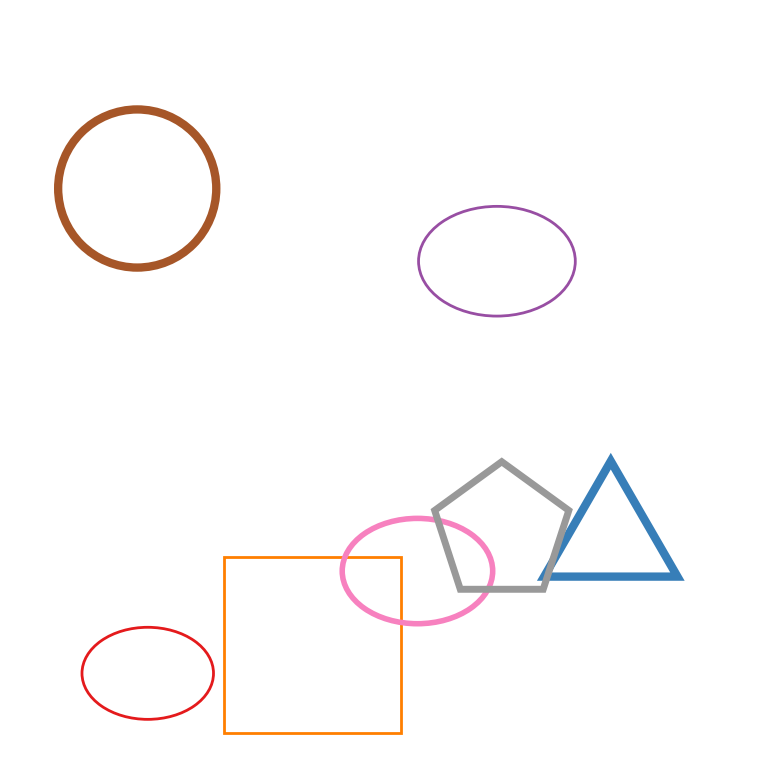[{"shape": "oval", "thickness": 1, "radius": 0.43, "center": [0.192, 0.126]}, {"shape": "triangle", "thickness": 3, "radius": 0.5, "center": [0.793, 0.301]}, {"shape": "oval", "thickness": 1, "radius": 0.51, "center": [0.645, 0.661]}, {"shape": "square", "thickness": 1, "radius": 0.57, "center": [0.406, 0.162]}, {"shape": "circle", "thickness": 3, "radius": 0.51, "center": [0.178, 0.755]}, {"shape": "oval", "thickness": 2, "radius": 0.49, "center": [0.542, 0.258]}, {"shape": "pentagon", "thickness": 2.5, "radius": 0.46, "center": [0.652, 0.309]}]